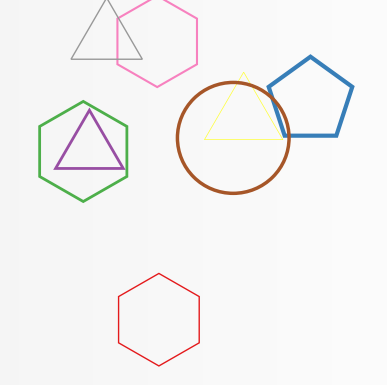[{"shape": "hexagon", "thickness": 1, "radius": 0.6, "center": [0.41, 0.17]}, {"shape": "pentagon", "thickness": 3, "radius": 0.57, "center": [0.801, 0.739]}, {"shape": "hexagon", "thickness": 2, "radius": 0.65, "center": [0.215, 0.607]}, {"shape": "triangle", "thickness": 2, "radius": 0.5, "center": [0.231, 0.613]}, {"shape": "triangle", "thickness": 0.5, "radius": 0.58, "center": [0.629, 0.696]}, {"shape": "circle", "thickness": 2.5, "radius": 0.72, "center": [0.602, 0.642]}, {"shape": "hexagon", "thickness": 1.5, "radius": 0.59, "center": [0.406, 0.892]}, {"shape": "triangle", "thickness": 1, "radius": 0.53, "center": [0.275, 0.899]}]